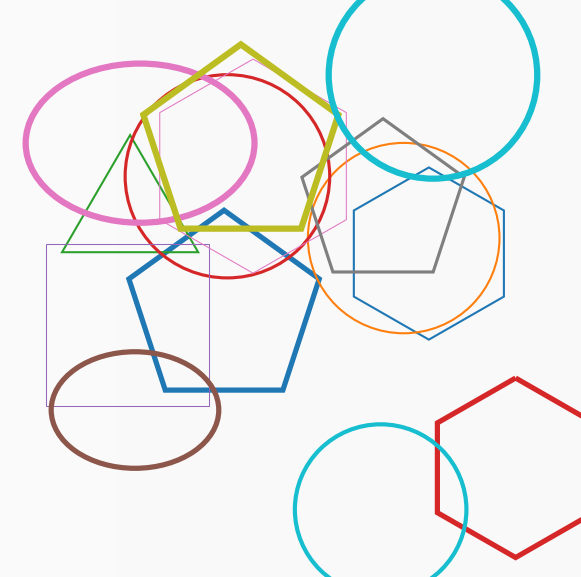[{"shape": "hexagon", "thickness": 1, "radius": 0.75, "center": [0.738, 0.56]}, {"shape": "pentagon", "thickness": 2.5, "radius": 0.86, "center": [0.385, 0.463]}, {"shape": "circle", "thickness": 1, "radius": 0.82, "center": [0.695, 0.587]}, {"shape": "triangle", "thickness": 1, "radius": 0.68, "center": [0.224, 0.63]}, {"shape": "hexagon", "thickness": 2.5, "radius": 0.78, "center": [0.887, 0.189]}, {"shape": "circle", "thickness": 1.5, "radius": 0.88, "center": [0.391, 0.694]}, {"shape": "square", "thickness": 0.5, "radius": 0.7, "center": [0.22, 0.437]}, {"shape": "oval", "thickness": 2.5, "radius": 0.72, "center": [0.232, 0.289]}, {"shape": "oval", "thickness": 3, "radius": 0.98, "center": [0.241, 0.751]}, {"shape": "hexagon", "thickness": 0.5, "radius": 0.93, "center": [0.435, 0.711]}, {"shape": "pentagon", "thickness": 1.5, "radius": 0.73, "center": [0.659, 0.647]}, {"shape": "pentagon", "thickness": 3, "radius": 0.88, "center": [0.414, 0.746]}, {"shape": "circle", "thickness": 3, "radius": 0.9, "center": [0.745, 0.869]}, {"shape": "circle", "thickness": 2, "radius": 0.74, "center": [0.655, 0.117]}]